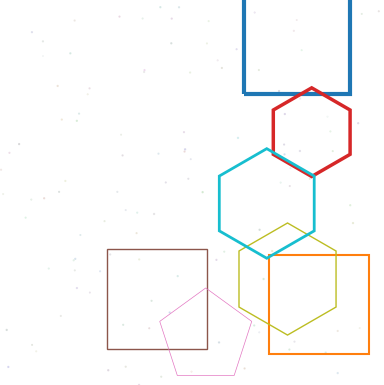[{"shape": "square", "thickness": 3, "radius": 0.69, "center": [0.772, 0.892]}, {"shape": "square", "thickness": 1.5, "radius": 0.64, "center": [0.829, 0.209]}, {"shape": "hexagon", "thickness": 2.5, "radius": 0.58, "center": [0.81, 0.657]}, {"shape": "square", "thickness": 1, "radius": 0.65, "center": [0.407, 0.224]}, {"shape": "pentagon", "thickness": 0.5, "radius": 0.63, "center": [0.534, 0.126]}, {"shape": "hexagon", "thickness": 1, "radius": 0.73, "center": [0.747, 0.275]}, {"shape": "hexagon", "thickness": 2, "radius": 0.71, "center": [0.693, 0.472]}]